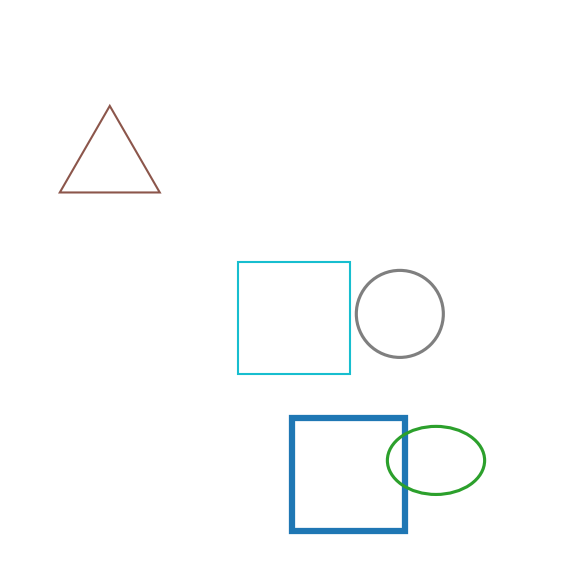[{"shape": "square", "thickness": 3, "radius": 0.49, "center": [0.603, 0.177]}, {"shape": "oval", "thickness": 1.5, "radius": 0.42, "center": [0.755, 0.202]}, {"shape": "triangle", "thickness": 1, "radius": 0.5, "center": [0.19, 0.716]}, {"shape": "circle", "thickness": 1.5, "radius": 0.38, "center": [0.692, 0.456]}, {"shape": "square", "thickness": 1, "radius": 0.49, "center": [0.51, 0.449]}]